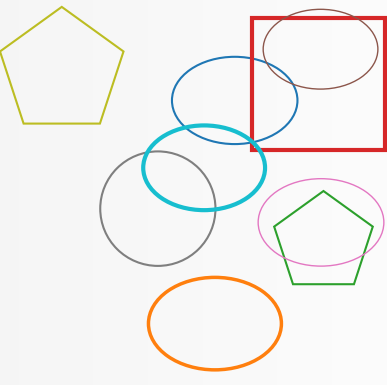[{"shape": "oval", "thickness": 1.5, "radius": 0.81, "center": [0.606, 0.739]}, {"shape": "oval", "thickness": 2.5, "radius": 0.86, "center": [0.555, 0.159]}, {"shape": "pentagon", "thickness": 1.5, "radius": 0.67, "center": [0.835, 0.37]}, {"shape": "square", "thickness": 3, "radius": 0.86, "center": [0.822, 0.782]}, {"shape": "oval", "thickness": 1, "radius": 0.74, "center": [0.827, 0.872]}, {"shape": "oval", "thickness": 1, "radius": 0.81, "center": [0.828, 0.422]}, {"shape": "circle", "thickness": 1.5, "radius": 0.74, "center": [0.407, 0.458]}, {"shape": "pentagon", "thickness": 1.5, "radius": 0.84, "center": [0.159, 0.815]}, {"shape": "oval", "thickness": 3, "radius": 0.79, "center": [0.527, 0.564]}]